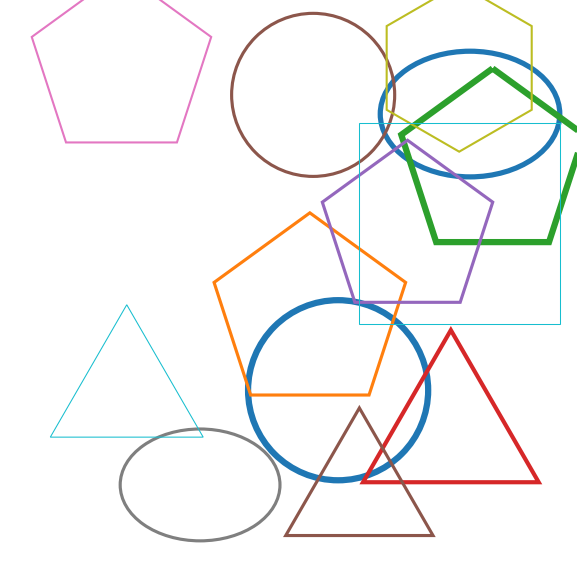[{"shape": "circle", "thickness": 3, "radius": 0.78, "center": [0.585, 0.323]}, {"shape": "oval", "thickness": 2.5, "radius": 0.78, "center": [0.814, 0.802]}, {"shape": "pentagon", "thickness": 1.5, "radius": 0.87, "center": [0.537, 0.456]}, {"shape": "pentagon", "thickness": 3, "radius": 0.83, "center": [0.853, 0.714]}, {"shape": "triangle", "thickness": 2, "radius": 0.88, "center": [0.781, 0.252]}, {"shape": "pentagon", "thickness": 1.5, "radius": 0.78, "center": [0.706, 0.601]}, {"shape": "circle", "thickness": 1.5, "radius": 0.71, "center": [0.542, 0.835]}, {"shape": "triangle", "thickness": 1.5, "radius": 0.74, "center": [0.622, 0.145]}, {"shape": "pentagon", "thickness": 1, "radius": 0.82, "center": [0.21, 0.885]}, {"shape": "oval", "thickness": 1.5, "radius": 0.69, "center": [0.346, 0.159]}, {"shape": "hexagon", "thickness": 1, "radius": 0.73, "center": [0.795, 0.881]}, {"shape": "square", "thickness": 0.5, "radius": 0.87, "center": [0.796, 0.613]}, {"shape": "triangle", "thickness": 0.5, "radius": 0.76, "center": [0.219, 0.319]}]